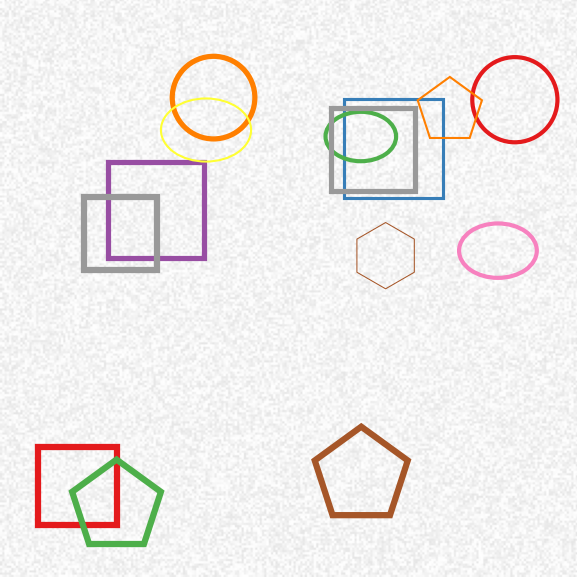[{"shape": "square", "thickness": 3, "radius": 0.34, "center": [0.134, 0.157]}, {"shape": "circle", "thickness": 2, "radius": 0.37, "center": [0.892, 0.826]}, {"shape": "square", "thickness": 1.5, "radius": 0.43, "center": [0.682, 0.742]}, {"shape": "pentagon", "thickness": 3, "radius": 0.4, "center": [0.202, 0.123]}, {"shape": "oval", "thickness": 2, "radius": 0.31, "center": [0.625, 0.763]}, {"shape": "square", "thickness": 2.5, "radius": 0.42, "center": [0.27, 0.635]}, {"shape": "pentagon", "thickness": 1, "radius": 0.29, "center": [0.779, 0.807]}, {"shape": "circle", "thickness": 2.5, "radius": 0.36, "center": [0.37, 0.83]}, {"shape": "oval", "thickness": 1, "radius": 0.39, "center": [0.357, 0.774]}, {"shape": "hexagon", "thickness": 0.5, "radius": 0.29, "center": [0.668, 0.556]}, {"shape": "pentagon", "thickness": 3, "radius": 0.42, "center": [0.626, 0.176]}, {"shape": "oval", "thickness": 2, "radius": 0.34, "center": [0.862, 0.565]}, {"shape": "square", "thickness": 3, "radius": 0.32, "center": [0.208, 0.595]}, {"shape": "square", "thickness": 2.5, "radius": 0.36, "center": [0.646, 0.74]}]